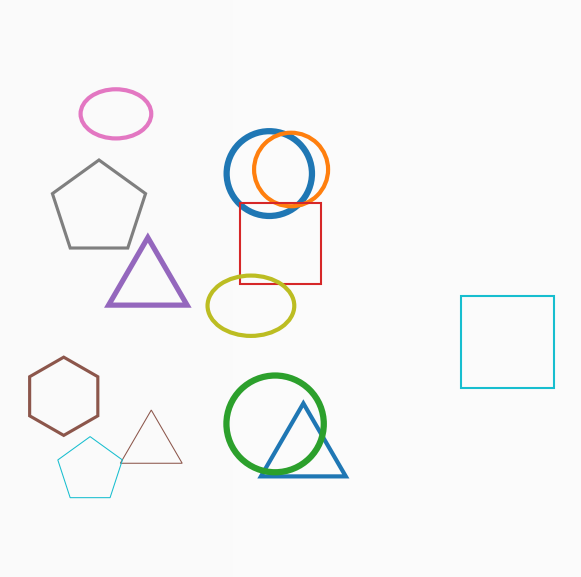[{"shape": "triangle", "thickness": 2, "radius": 0.42, "center": [0.522, 0.216]}, {"shape": "circle", "thickness": 3, "radius": 0.37, "center": [0.463, 0.699]}, {"shape": "circle", "thickness": 2, "radius": 0.32, "center": [0.501, 0.706]}, {"shape": "circle", "thickness": 3, "radius": 0.42, "center": [0.473, 0.265]}, {"shape": "square", "thickness": 1, "radius": 0.35, "center": [0.482, 0.578]}, {"shape": "triangle", "thickness": 2.5, "radius": 0.39, "center": [0.254, 0.51]}, {"shape": "triangle", "thickness": 0.5, "radius": 0.31, "center": [0.26, 0.228]}, {"shape": "hexagon", "thickness": 1.5, "radius": 0.34, "center": [0.11, 0.313]}, {"shape": "oval", "thickness": 2, "radius": 0.3, "center": [0.199, 0.802]}, {"shape": "pentagon", "thickness": 1.5, "radius": 0.42, "center": [0.17, 0.638]}, {"shape": "oval", "thickness": 2, "radius": 0.37, "center": [0.432, 0.47]}, {"shape": "pentagon", "thickness": 0.5, "radius": 0.29, "center": [0.155, 0.185]}, {"shape": "square", "thickness": 1, "radius": 0.4, "center": [0.873, 0.407]}]